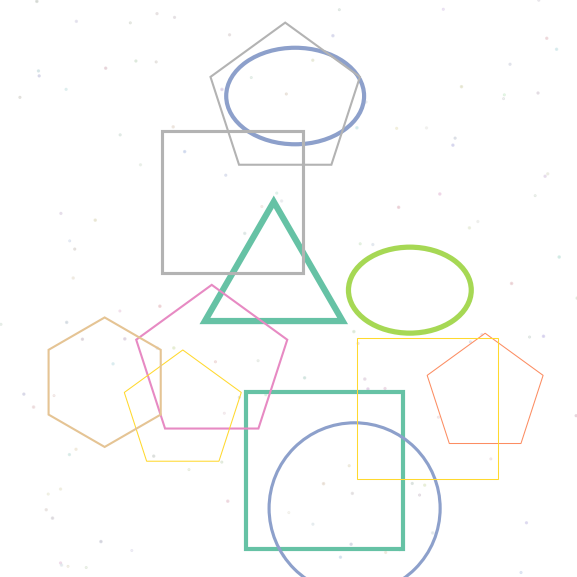[{"shape": "triangle", "thickness": 3, "radius": 0.69, "center": [0.474, 0.512]}, {"shape": "square", "thickness": 2, "radius": 0.68, "center": [0.562, 0.185]}, {"shape": "pentagon", "thickness": 0.5, "radius": 0.53, "center": [0.84, 0.317]}, {"shape": "circle", "thickness": 1.5, "radius": 0.74, "center": [0.614, 0.119]}, {"shape": "oval", "thickness": 2, "radius": 0.6, "center": [0.511, 0.833]}, {"shape": "pentagon", "thickness": 1, "radius": 0.69, "center": [0.367, 0.368]}, {"shape": "oval", "thickness": 2.5, "radius": 0.53, "center": [0.71, 0.497]}, {"shape": "square", "thickness": 0.5, "radius": 0.61, "center": [0.741, 0.292]}, {"shape": "pentagon", "thickness": 0.5, "radius": 0.53, "center": [0.317, 0.287]}, {"shape": "hexagon", "thickness": 1, "radius": 0.56, "center": [0.181, 0.337]}, {"shape": "square", "thickness": 1.5, "radius": 0.61, "center": [0.403, 0.65]}, {"shape": "pentagon", "thickness": 1, "radius": 0.68, "center": [0.494, 0.824]}]